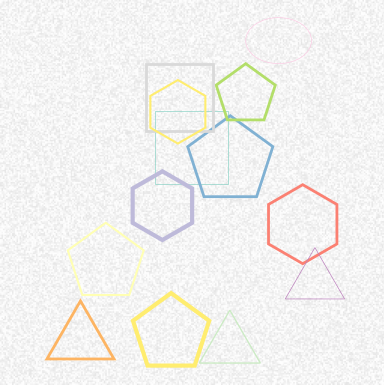[{"shape": "square", "thickness": 0.5, "radius": 0.48, "center": [0.497, 0.617]}, {"shape": "pentagon", "thickness": 1.5, "radius": 0.52, "center": [0.275, 0.318]}, {"shape": "hexagon", "thickness": 3, "radius": 0.45, "center": [0.422, 0.466]}, {"shape": "hexagon", "thickness": 2, "radius": 0.51, "center": [0.786, 0.418]}, {"shape": "pentagon", "thickness": 2, "radius": 0.58, "center": [0.598, 0.583]}, {"shape": "triangle", "thickness": 2, "radius": 0.5, "center": [0.209, 0.118]}, {"shape": "pentagon", "thickness": 2, "radius": 0.4, "center": [0.638, 0.754]}, {"shape": "oval", "thickness": 0.5, "radius": 0.43, "center": [0.724, 0.895]}, {"shape": "square", "thickness": 2, "radius": 0.43, "center": [0.466, 0.747]}, {"shape": "triangle", "thickness": 0.5, "radius": 0.45, "center": [0.818, 0.268]}, {"shape": "triangle", "thickness": 1, "radius": 0.46, "center": [0.597, 0.103]}, {"shape": "pentagon", "thickness": 3, "radius": 0.52, "center": [0.444, 0.135]}, {"shape": "hexagon", "thickness": 1.5, "radius": 0.41, "center": [0.462, 0.71]}]